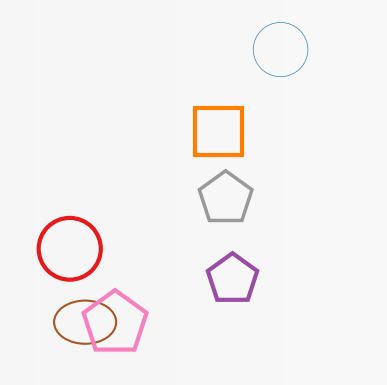[{"shape": "circle", "thickness": 3, "radius": 0.4, "center": [0.18, 0.354]}, {"shape": "circle", "thickness": 0.5, "radius": 0.35, "center": [0.724, 0.871]}, {"shape": "pentagon", "thickness": 3, "radius": 0.33, "center": [0.6, 0.275]}, {"shape": "square", "thickness": 3, "radius": 0.31, "center": [0.565, 0.658]}, {"shape": "oval", "thickness": 1.5, "radius": 0.4, "center": [0.22, 0.163]}, {"shape": "pentagon", "thickness": 3, "radius": 0.43, "center": [0.297, 0.161]}, {"shape": "pentagon", "thickness": 2.5, "radius": 0.36, "center": [0.582, 0.485]}]